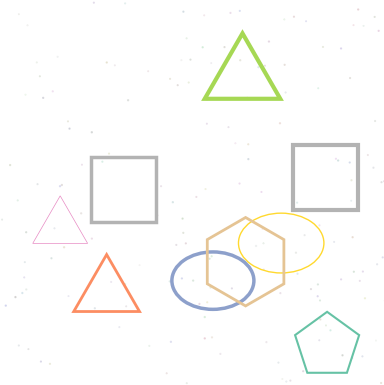[{"shape": "pentagon", "thickness": 1.5, "radius": 0.44, "center": [0.85, 0.103]}, {"shape": "triangle", "thickness": 2, "radius": 0.49, "center": [0.277, 0.24]}, {"shape": "oval", "thickness": 2.5, "radius": 0.53, "center": [0.553, 0.271]}, {"shape": "triangle", "thickness": 0.5, "radius": 0.41, "center": [0.156, 0.409]}, {"shape": "triangle", "thickness": 3, "radius": 0.57, "center": [0.63, 0.8]}, {"shape": "oval", "thickness": 1, "radius": 0.55, "center": [0.73, 0.369]}, {"shape": "hexagon", "thickness": 2, "radius": 0.57, "center": [0.638, 0.32]}, {"shape": "square", "thickness": 3, "radius": 0.42, "center": [0.845, 0.54]}, {"shape": "square", "thickness": 2.5, "radius": 0.42, "center": [0.321, 0.508]}]